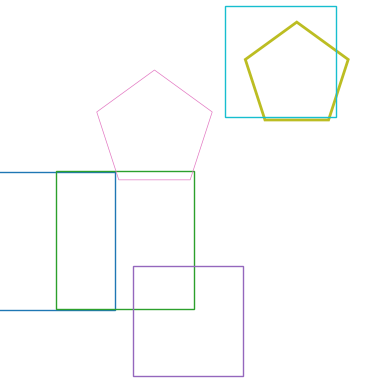[{"shape": "square", "thickness": 1, "radius": 0.9, "center": [0.12, 0.374]}, {"shape": "square", "thickness": 1, "radius": 0.9, "center": [0.325, 0.376]}, {"shape": "square", "thickness": 1, "radius": 0.71, "center": [0.488, 0.165]}, {"shape": "pentagon", "thickness": 0.5, "radius": 0.79, "center": [0.401, 0.66]}, {"shape": "pentagon", "thickness": 2, "radius": 0.7, "center": [0.771, 0.802]}, {"shape": "square", "thickness": 1, "radius": 0.72, "center": [0.729, 0.84]}]